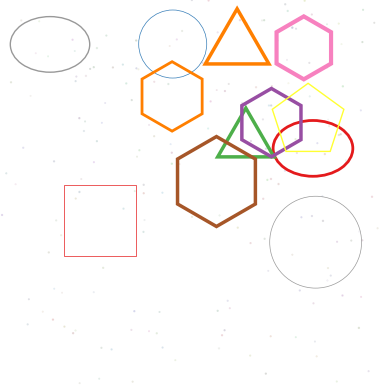[{"shape": "square", "thickness": 0.5, "radius": 0.47, "center": [0.259, 0.427]}, {"shape": "oval", "thickness": 2, "radius": 0.52, "center": [0.813, 0.615]}, {"shape": "circle", "thickness": 0.5, "radius": 0.44, "center": [0.449, 0.886]}, {"shape": "triangle", "thickness": 2.5, "radius": 0.42, "center": [0.639, 0.635]}, {"shape": "hexagon", "thickness": 2.5, "radius": 0.44, "center": [0.705, 0.682]}, {"shape": "hexagon", "thickness": 2, "radius": 0.45, "center": [0.447, 0.75]}, {"shape": "triangle", "thickness": 2.5, "radius": 0.48, "center": [0.616, 0.882]}, {"shape": "pentagon", "thickness": 1, "radius": 0.49, "center": [0.8, 0.686]}, {"shape": "hexagon", "thickness": 2.5, "radius": 0.58, "center": [0.562, 0.529]}, {"shape": "hexagon", "thickness": 3, "radius": 0.41, "center": [0.789, 0.876]}, {"shape": "circle", "thickness": 0.5, "radius": 0.6, "center": [0.82, 0.371]}, {"shape": "oval", "thickness": 1, "radius": 0.52, "center": [0.13, 0.885]}]